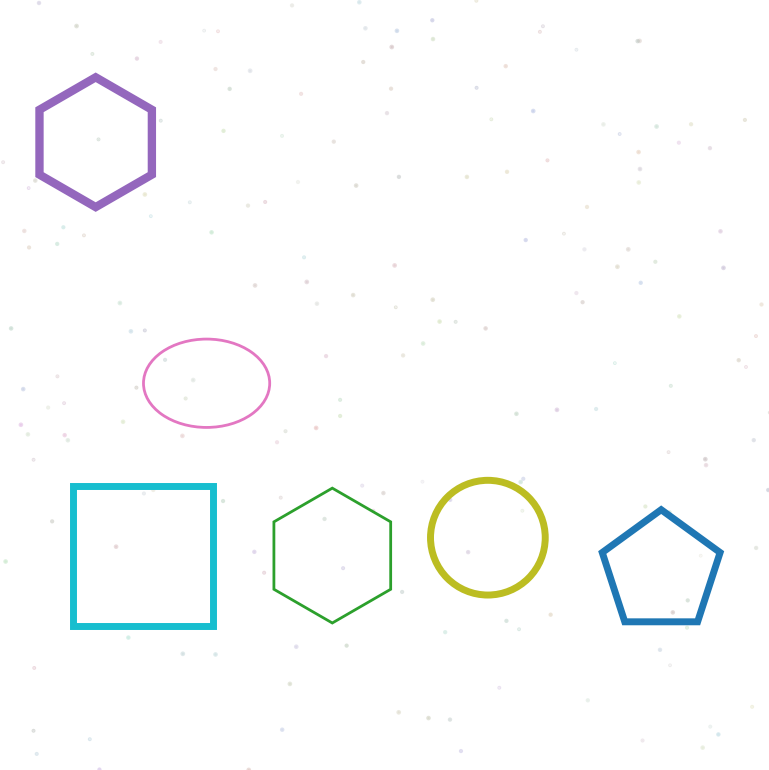[{"shape": "pentagon", "thickness": 2.5, "radius": 0.4, "center": [0.859, 0.258]}, {"shape": "hexagon", "thickness": 1, "radius": 0.44, "center": [0.432, 0.278]}, {"shape": "hexagon", "thickness": 3, "radius": 0.42, "center": [0.124, 0.815]}, {"shape": "oval", "thickness": 1, "radius": 0.41, "center": [0.268, 0.502]}, {"shape": "circle", "thickness": 2.5, "radius": 0.37, "center": [0.634, 0.302]}, {"shape": "square", "thickness": 2.5, "radius": 0.46, "center": [0.186, 0.278]}]